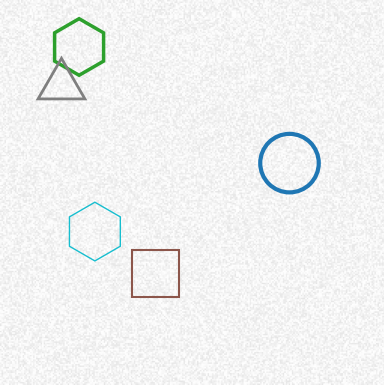[{"shape": "circle", "thickness": 3, "radius": 0.38, "center": [0.752, 0.576]}, {"shape": "hexagon", "thickness": 2.5, "radius": 0.37, "center": [0.205, 0.878]}, {"shape": "square", "thickness": 1.5, "radius": 0.31, "center": [0.404, 0.29]}, {"shape": "triangle", "thickness": 2, "radius": 0.35, "center": [0.16, 0.778]}, {"shape": "hexagon", "thickness": 1, "radius": 0.38, "center": [0.246, 0.399]}]